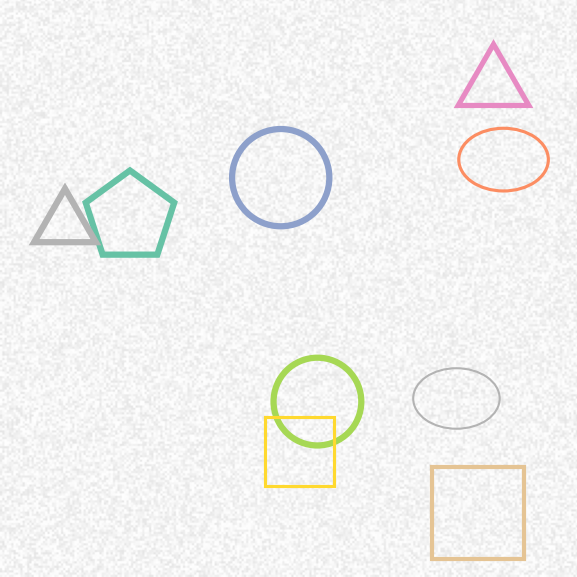[{"shape": "pentagon", "thickness": 3, "radius": 0.4, "center": [0.225, 0.623]}, {"shape": "oval", "thickness": 1.5, "radius": 0.39, "center": [0.872, 0.723]}, {"shape": "circle", "thickness": 3, "radius": 0.42, "center": [0.486, 0.692]}, {"shape": "triangle", "thickness": 2.5, "radius": 0.35, "center": [0.855, 0.852]}, {"shape": "circle", "thickness": 3, "radius": 0.38, "center": [0.55, 0.304]}, {"shape": "square", "thickness": 1.5, "radius": 0.3, "center": [0.518, 0.218]}, {"shape": "square", "thickness": 2, "radius": 0.4, "center": [0.828, 0.11]}, {"shape": "triangle", "thickness": 3, "radius": 0.31, "center": [0.113, 0.611]}, {"shape": "oval", "thickness": 1, "radius": 0.37, "center": [0.79, 0.309]}]